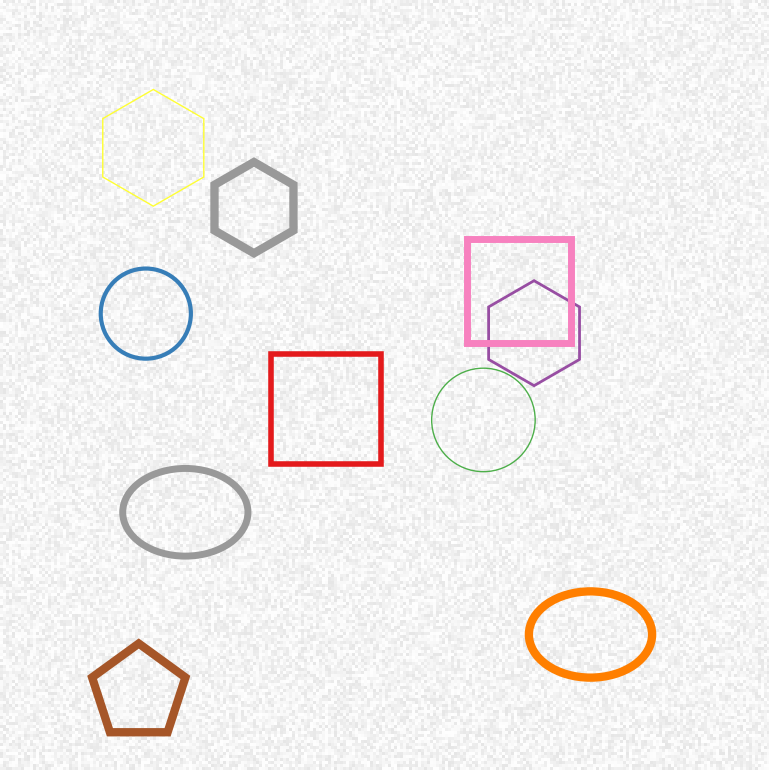[{"shape": "square", "thickness": 2, "radius": 0.36, "center": [0.424, 0.469]}, {"shape": "circle", "thickness": 1.5, "radius": 0.29, "center": [0.189, 0.593]}, {"shape": "circle", "thickness": 0.5, "radius": 0.34, "center": [0.628, 0.455]}, {"shape": "hexagon", "thickness": 1, "radius": 0.34, "center": [0.694, 0.567]}, {"shape": "oval", "thickness": 3, "radius": 0.4, "center": [0.767, 0.176]}, {"shape": "hexagon", "thickness": 0.5, "radius": 0.38, "center": [0.199, 0.808]}, {"shape": "pentagon", "thickness": 3, "radius": 0.32, "center": [0.18, 0.101]}, {"shape": "square", "thickness": 2.5, "radius": 0.34, "center": [0.674, 0.622]}, {"shape": "oval", "thickness": 2.5, "radius": 0.41, "center": [0.241, 0.335]}, {"shape": "hexagon", "thickness": 3, "radius": 0.3, "center": [0.33, 0.73]}]